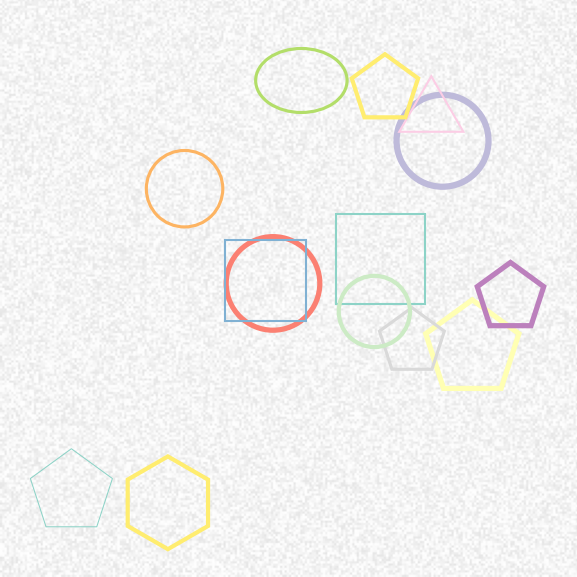[{"shape": "pentagon", "thickness": 0.5, "radius": 0.37, "center": [0.124, 0.147]}, {"shape": "square", "thickness": 1, "radius": 0.39, "center": [0.659, 0.551]}, {"shape": "pentagon", "thickness": 2.5, "radius": 0.42, "center": [0.818, 0.395]}, {"shape": "circle", "thickness": 3, "radius": 0.4, "center": [0.766, 0.755]}, {"shape": "circle", "thickness": 2.5, "radius": 0.41, "center": [0.473, 0.508]}, {"shape": "square", "thickness": 1, "radius": 0.35, "center": [0.46, 0.514]}, {"shape": "circle", "thickness": 1.5, "radius": 0.33, "center": [0.32, 0.672]}, {"shape": "oval", "thickness": 1.5, "radius": 0.4, "center": [0.522, 0.86]}, {"shape": "triangle", "thickness": 1, "radius": 0.32, "center": [0.747, 0.803]}, {"shape": "pentagon", "thickness": 1.5, "radius": 0.3, "center": [0.713, 0.407]}, {"shape": "pentagon", "thickness": 2.5, "radius": 0.3, "center": [0.884, 0.484]}, {"shape": "circle", "thickness": 2, "radius": 0.31, "center": [0.648, 0.46]}, {"shape": "pentagon", "thickness": 2, "radius": 0.3, "center": [0.667, 0.845]}, {"shape": "hexagon", "thickness": 2, "radius": 0.4, "center": [0.291, 0.128]}]